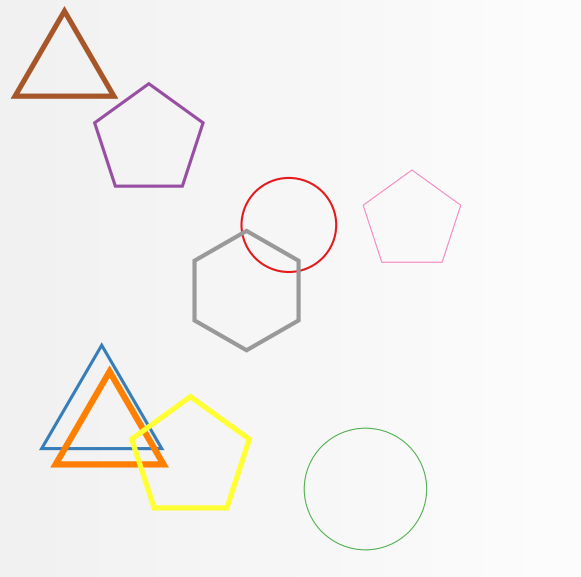[{"shape": "circle", "thickness": 1, "radius": 0.41, "center": [0.497, 0.61]}, {"shape": "triangle", "thickness": 1.5, "radius": 0.6, "center": [0.175, 0.282]}, {"shape": "circle", "thickness": 0.5, "radius": 0.53, "center": [0.629, 0.152]}, {"shape": "pentagon", "thickness": 1.5, "radius": 0.49, "center": [0.256, 0.756]}, {"shape": "triangle", "thickness": 3, "radius": 0.54, "center": [0.189, 0.249]}, {"shape": "pentagon", "thickness": 2.5, "radius": 0.53, "center": [0.328, 0.206]}, {"shape": "triangle", "thickness": 2.5, "radius": 0.49, "center": [0.111, 0.882]}, {"shape": "pentagon", "thickness": 0.5, "radius": 0.44, "center": [0.709, 0.616]}, {"shape": "hexagon", "thickness": 2, "radius": 0.52, "center": [0.424, 0.496]}]